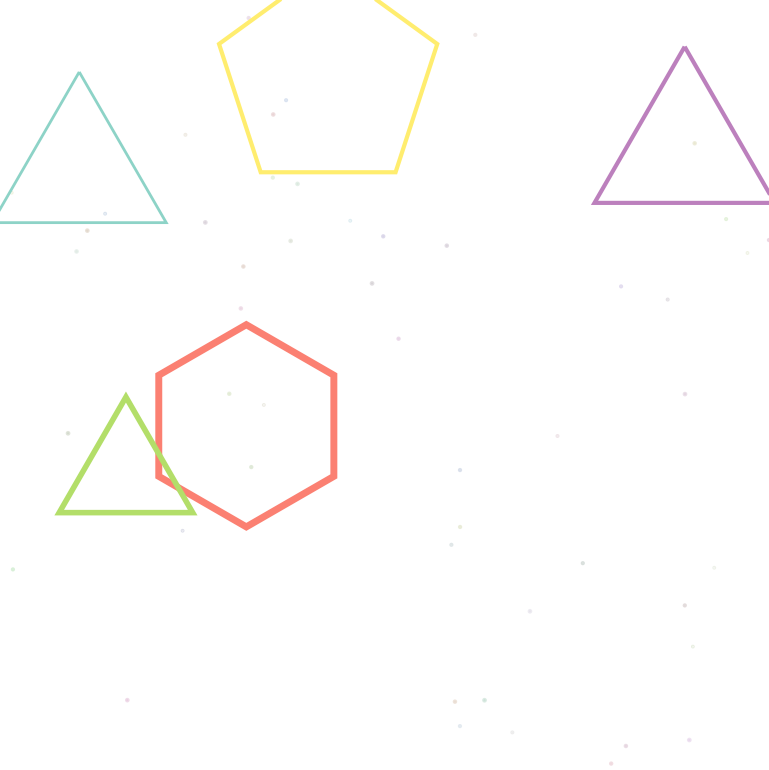[{"shape": "triangle", "thickness": 1, "radius": 0.65, "center": [0.103, 0.776]}, {"shape": "hexagon", "thickness": 2.5, "radius": 0.66, "center": [0.32, 0.447]}, {"shape": "triangle", "thickness": 2, "radius": 0.5, "center": [0.164, 0.384]}, {"shape": "triangle", "thickness": 1.5, "radius": 0.68, "center": [0.889, 0.804]}, {"shape": "pentagon", "thickness": 1.5, "radius": 0.74, "center": [0.426, 0.897]}]